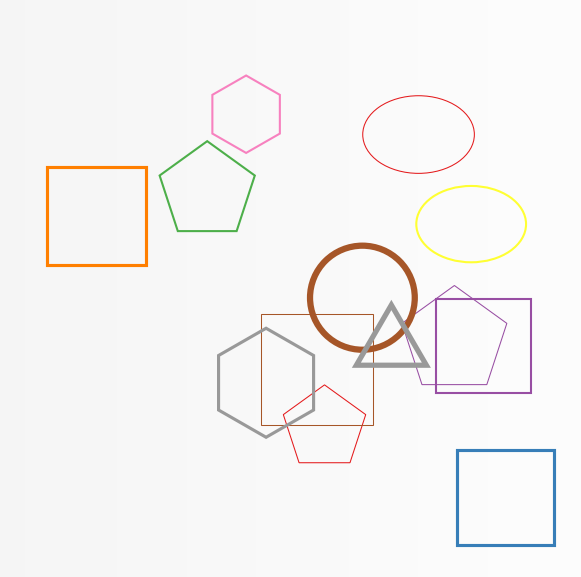[{"shape": "oval", "thickness": 0.5, "radius": 0.48, "center": [0.72, 0.766]}, {"shape": "pentagon", "thickness": 0.5, "radius": 0.37, "center": [0.558, 0.258]}, {"shape": "square", "thickness": 1.5, "radius": 0.41, "center": [0.87, 0.138]}, {"shape": "pentagon", "thickness": 1, "radius": 0.43, "center": [0.356, 0.669]}, {"shape": "square", "thickness": 1, "radius": 0.4, "center": [0.832, 0.4]}, {"shape": "pentagon", "thickness": 0.5, "radius": 0.47, "center": [0.782, 0.41]}, {"shape": "square", "thickness": 1.5, "radius": 0.42, "center": [0.166, 0.625]}, {"shape": "oval", "thickness": 1, "radius": 0.47, "center": [0.811, 0.611]}, {"shape": "circle", "thickness": 3, "radius": 0.45, "center": [0.623, 0.484]}, {"shape": "square", "thickness": 0.5, "radius": 0.48, "center": [0.546, 0.359]}, {"shape": "hexagon", "thickness": 1, "radius": 0.34, "center": [0.423, 0.801]}, {"shape": "triangle", "thickness": 2.5, "radius": 0.35, "center": [0.673, 0.401]}, {"shape": "hexagon", "thickness": 1.5, "radius": 0.47, "center": [0.458, 0.336]}]